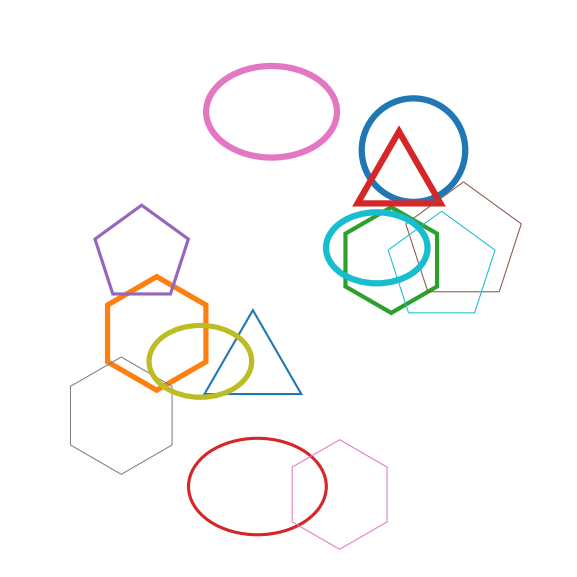[{"shape": "triangle", "thickness": 1, "radius": 0.48, "center": [0.438, 0.365]}, {"shape": "circle", "thickness": 3, "radius": 0.45, "center": [0.716, 0.739]}, {"shape": "hexagon", "thickness": 2.5, "radius": 0.49, "center": [0.271, 0.422]}, {"shape": "hexagon", "thickness": 2, "radius": 0.46, "center": [0.677, 0.549]}, {"shape": "triangle", "thickness": 3, "radius": 0.41, "center": [0.691, 0.688]}, {"shape": "oval", "thickness": 1.5, "radius": 0.6, "center": [0.446, 0.157]}, {"shape": "pentagon", "thickness": 1.5, "radius": 0.42, "center": [0.245, 0.559]}, {"shape": "pentagon", "thickness": 0.5, "radius": 0.53, "center": [0.803, 0.579]}, {"shape": "oval", "thickness": 3, "radius": 0.57, "center": [0.47, 0.806]}, {"shape": "hexagon", "thickness": 0.5, "radius": 0.47, "center": [0.588, 0.143]}, {"shape": "hexagon", "thickness": 0.5, "radius": 0.51, "center": [0.21, 0.279]}, {"shape": "oval", "thickness": 2.5, "radius": 0.44, "center": [0.347, 0.373]}, {"shape": "oval", "thickness": 3, "radius": 0.44, "center": [0.652, 0.57]}, {"shape": "pentagon", "thickness": 0.5, "radius": 0.49, "center": [0.765, 0.536]}]